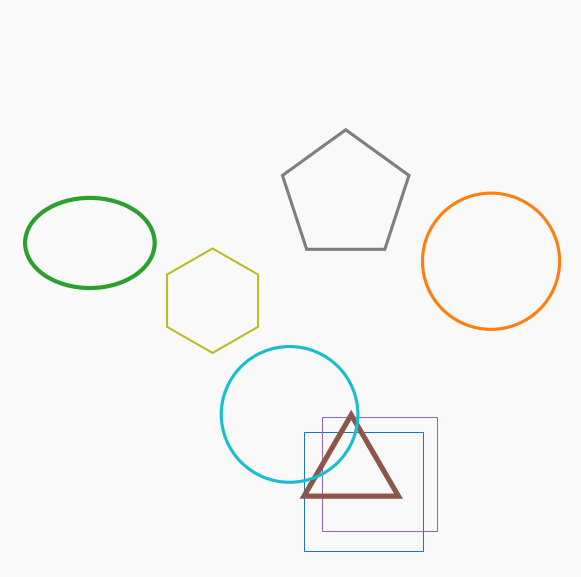[{"shape": "square", "thickness": 0.5, "radius": 0.51, "center": [0.625, 0.148]}, {"shape": "circle", "thickness": 1.5, "radius": 0.59, "center": [0.845, 0.547]}, {"shape": "oval", "thickness": 2, "radius": 0.56, "center": [0.155, 0.578]}, {"shape": "square", "thickness": 0.5, "radius": 0.5, "center": [0.653, 0.178]}, {"shape": "triangle", "thickness": 2.5, "radius": 0.47, "center": [0.604, 0.187]}, {"shape": "pentagon", "thickness": 1.5, "radius": 0.57, "center": [0.595, 0.66]}, {"shape": "hexagon", "thickness": 1, "radius": 0.45, "center": [0.366, 0.478]}, {"shape": "circle", "thickness": 1.5, "radius": 0.59, "center": [0.498, 0.282]}]